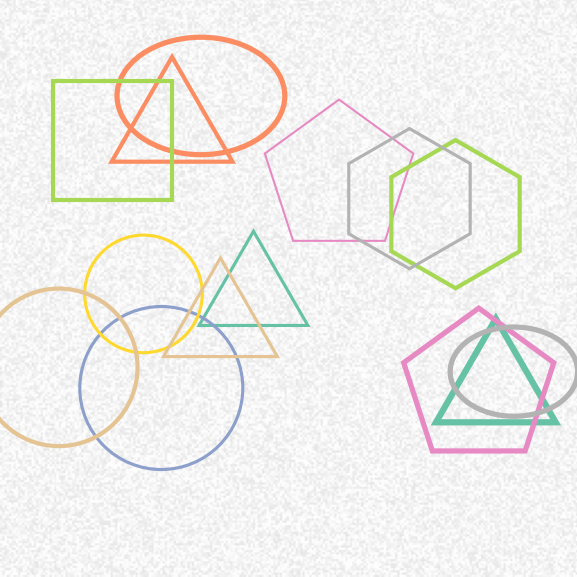[{"shape": "triangle", "thickness": 3, "radius": 0.6, "center": [0.859, 0.328]}, {"shape": "triangle", "thickness": 1.5, "radius": 0.54, "center": [0.439, 0.49]}, {"shape": "oval", "thickness": 2.5, "radius": 0.73, "center": [0.348, 0.833]}, {"shape": "triangle", "thickness": 2, "radius": 0.6, "center": [0.298, 0.78]}, {"shape": "circle", "thickness": 1.5, "radius": 0.71, "center": [0.279, 0.327]}, {"shape": "pentagon", "thickness": 2.5, "radius": 0.68, "center": [0.829, 0.329]}, {"shape": "pentagon", "thickness": 1, "radius": 0.68, "center": [0.587, 0.691]}, {"shape": "square", "thickness": 2, "radius": 0.52, "center": [0.195, 0.756]}, {"shape": "hexagon", "thickness": 2, "radius": 0.64, "center": [0.789, 0.628]}, {"shape": "circle", "thickness": 1.5, "radius": 0.51, "center": [0.248, 0.49]}, {"shape": "circle", "thickness": 2, "radius": 0.68, "center": [0.102, 0.363]}, {"shape": "triangle", "thickness": 1.5, "radius": 0.57, "center": [0.382, 0.439]}, {"shape": "oval", "thickness": 2.5, "radius": 0.55, "center": [0.89, 0.356]}, {"shape": "hexagon", "thickness": 1.5, "radius": 0.61, "center": [0.709, 0.655]}]